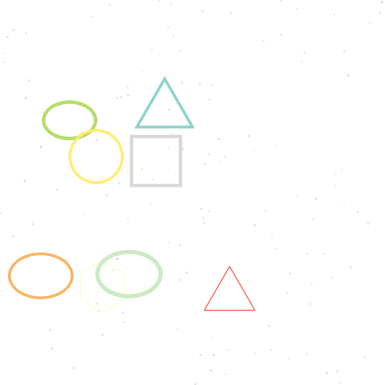[{"shape": "triangle", "thickness": 2, "radius": 0.42, "center": [0.428, 0.712]}, {"shape": "hexagon", "thickness": 0.5, "radius": 0.33, "center": [0.266, 0.256]}, {"shape": "triangle", "thickness": 1, "radius": 0.38, "center": [0.596, 0.232]}, {"shape": "oval", "thickness": 2, "radius": 0.41, "center": [0.106, 0.284]}, {"shape": "oval", "thickness": 2.5, "radius": 0.34, "center": [0.181, 0.688]}, {"shape": "square", "thickness": 2.5, "radius": 0.32, "center": [0.403, 0.583]}, {"shape": "oval", "thickness": 3, "radius": 0.41, "center": [0.335, 0.288]}, {"shape": "circle", "thickness": 2, "radius": 0.34, "center": [0.25, 0.593]}]